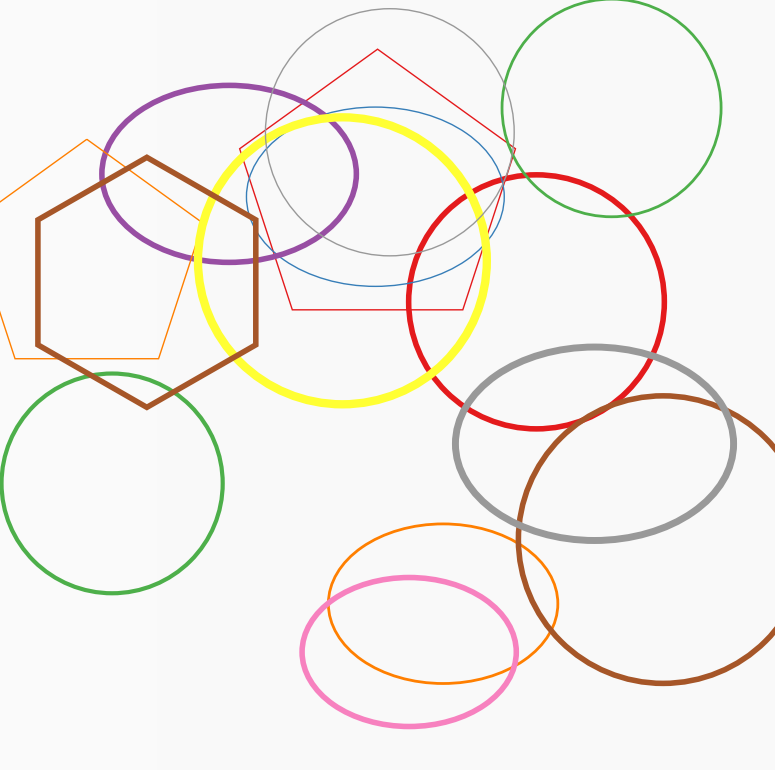[{"shape": "circle", "thickness": 2, "radius": 0.82, "center": [0.692, 0.608]}, {"shape": "pentagon", "thickness": 0.5, "radius": 0.94, "center": [0.487, 0.749]}, {"shape": "oval", "thickness": 0.5, "radius": 0.83, "center": [0.484, 0.745]}, {"shape": "circle", "thickness": 1.5, "radius": 0.71, "center": [0.145, 0.372]}, {"shape": "circle", "thickness": 1, "radius": 0.71, "center": [0.789, 0.86]}, {"shape": "oval", "thickness": 2, "radius": 0.82, "center": [0.296, 0.774]}, {"shape": "pentagon", "thickness": 0.5, "radius": 0.79, "center": [0.112, 0.662]}, {"shape": "oval", "thickness": 1, "radius": 0.74, "center": [0.572, 0.216]}, {"shape": "circle", "thickness": 3, "radius": 0.93, "center": [0.442, 0.661]}, {"shape": "circle", "thickness": 2, "radius": 0.93, "center": [0.856, 0.299]}, {"shape": "hexagon", "thickness": 2, "radius": 0.81, "center": [0.189, 0.633]}, {"shape": "oval", "thickness": 2, "radius": 0.69, "center": [0.528, 0.153]}, {"shape": "oval", "thickness": 2.5, "radius": 0.9, "center": [0.767, 0.424]}, {"shape": "circle", "thickness": 0.5, "radius": 0.8, "center": [0.503, 0.828]}]